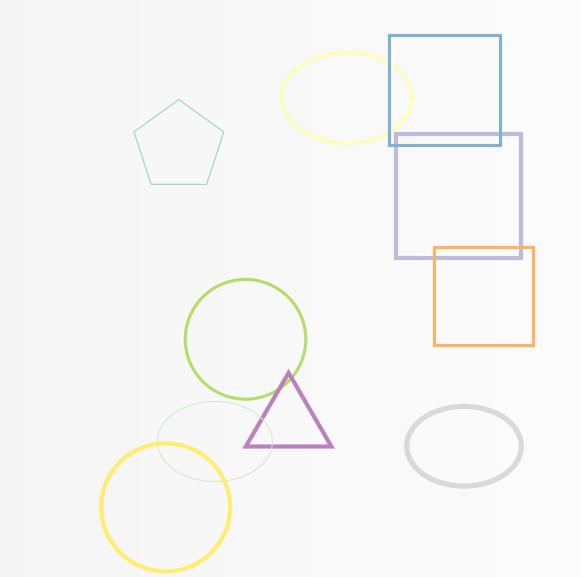[{"shape": "pentagon", "thickness": 0.5, "radius": 0.41, "center": [0.308, 0.746]}, {"shape": "oval", "thickness": 1.5, "radius": 0.56, "center": [0.597, 0.83]}, {"shape": "square", "thickness": 2, "radius": 0.54, "center": [0.789, 0.659]}, {"shape": "square", "thickness": 1.5, "radius": 0.48, "center": [0.764, 0.843]}, {"shape": "square", "thickness": 1.5, "radius": 0.43, "center": [0.832, 0.486]}, {"shape": "circle", "thickness": 1.5, "radius": 0.52, "center": [0.422, 0.412]}, {"shape": "oval", "thickness": 2.5, "radius": 0.49, "center": [0.798, 0.226]}, {"shape": "triangle", "thickness": 2, "radius": 0.43, "center": [0.497, 0.268]}, {"shape": "oval", "thickness": 0.5, "radius": 0.49, "center": [0.37, 0.235]}, {"shape": "circle", "thickness": 2, "radius": 0.55, "center": [0.285, 0.121]}]